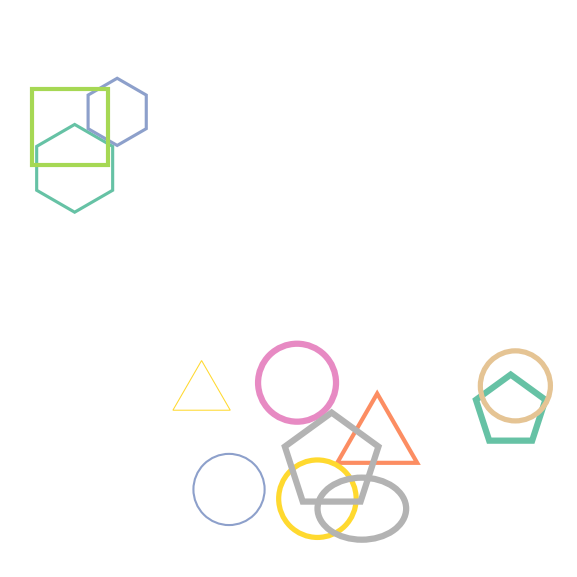[{"shape": "hexagon", "thickness": 1.5, "radius": 0.38, "center": [0.129, 0.708]}, {"shape": "pentagon", "thickness": 3, "radius": 0.32, "center": [0.884, 0.287]}, {"shape": "triangle", "thickness": 2, "radius": 0.4, "center": [0.653, 0.238]}, {"shape": "circle", "thickness": 1, "radius": 0.31, "center": [0.397, 0.152]}, {"shape": "hexagon", "thickness": 1.5, "radius": 0.29, "center": [0.203, 0.805]}, {"shape": "circle", "thickness": 3, "radius": 0.34, "center": [0.514, 0.336]}, {"shape": "square", "thickness": 2, "radius": 0.33, "center": [0.122, 0.779]}, {"shape": "circle", "thickness": 2.5, "radius": 0.34, "center": [0.55, 0.136]}, {"shape": "triangle", "thickness": 0.5, "radius": 0.29, "center": [0.349, 0.317]}, {"shape": "circle", "thickness": 2.5, "radius": 0.3, "center": [0.892, 0.331]}, {"shape": "oval", "thickness": 3, "radius": 0.38, "center": [0.627, 0.118]}, {"shape": "pentagon", "thickness": 3, "radius": 0.43, "center": [0.574, 0.2]}]